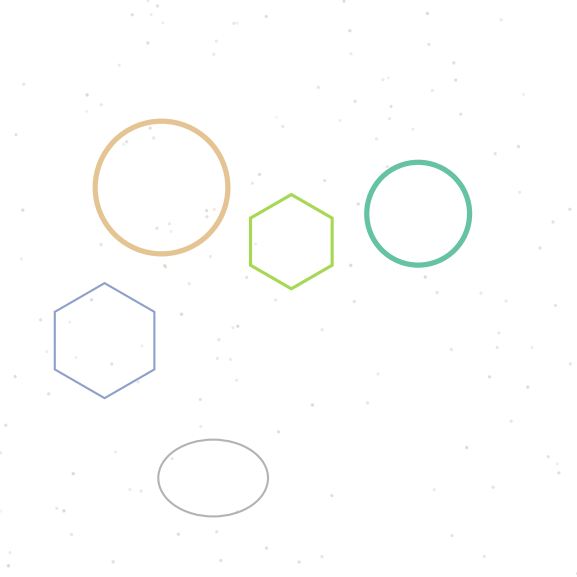[{"shape": "circle", "thickness": 2.5, "radius": 0.45, "center": [0.724, 0.629]}, {"shape": "hexagon", "thickness": 1, "radius": 0.5, "center": [0.181, 0.409]}, {"shape": "hexagon", "thickness": 1.5, "radius": 0.41, "center": [0.504, 0.581]}, {"shape": "circle", "thickness": 2.5, "radius": 0.57, "center": [0.28, 0.674]}, {"shape": "oval", "thickness": 1, "radius": 0.48, "center": [0.369, 0.171]}]